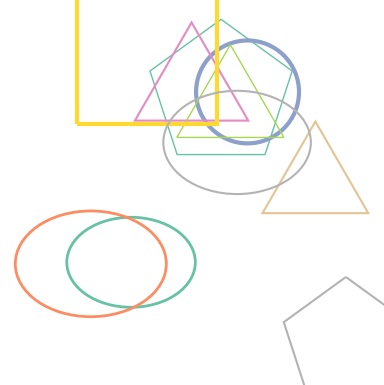[{"shape": "pentagon", "thickness": 1, "radius": 0.97, "center": [0.574, 0.756]}, {"shape": "oval", "thickness": 2, "radius": 0.83, "center": [0.34, 0.319]}, {"shape": "oval", "thickness": 2, "radius": 0.98, "center": [0.236, 0.315]}, {"shape": "circle", "thickness": 3, "radius": 0.67, "center": [0.643, 0.761]}, {"shape": "triangle", "thickness": 1.5, "radius": 0.85, "center": [0.498, 0.772]}, {"shape": "triangle", "thickness": 1, "radius": 0.8, "center": [0.598, 0.723]}, {"shape": "square", "thickness": 3, "radius": 0.91, "center": [0.381, 0.859]}, {"shape": "triangle", "thickness": 1.5, "radius": 0.79, "center": [0.819, 0.526]}, {"shape": "pentagon", "thickness": 1.5, "radius": 0.85, "center": [0.898, 0.111]}, {"shape": "oval", "thickness": 1.5, "radius": 0.96, "center": [0.616, 0.63]}]